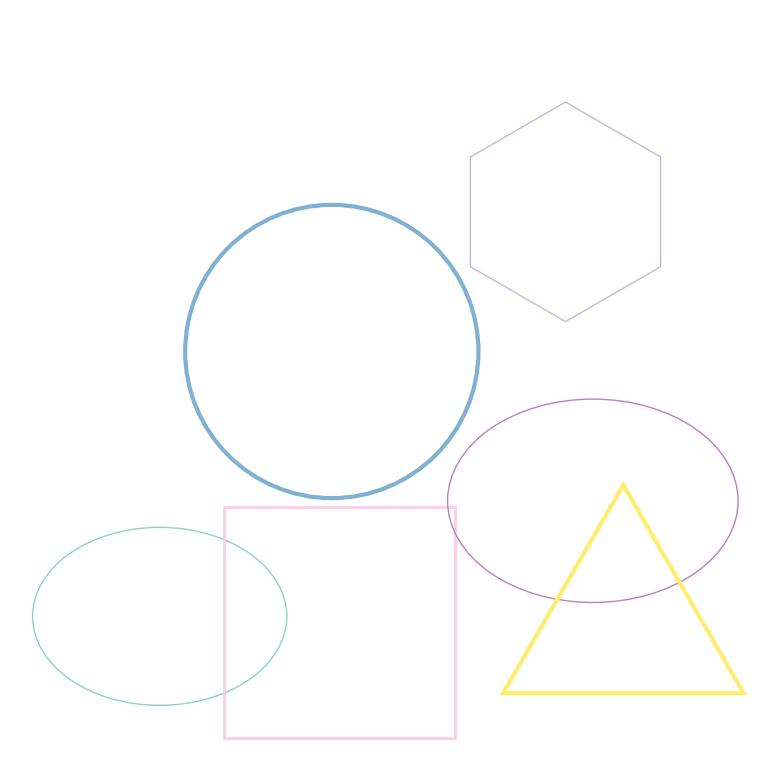[{"shape": "oval", "thickness": 0.5, "radius": 0.83, "center": [0.207, 0.2]}, {"shape": "hexagon", "thickness": 0.5, "radius": 0.71, "center": [0.734, 0.725]}, {"shape": "circle", "thickness": 1.5, "radius": 0.95, "center": [0.431, 0.544]}, {"shape": "square", "thickness": 1, "radius": 0.75, "center": [0.441, 0.192]}, {"shape": "oval", "thickness": 0.5, "radius": 0.94, "center": [0.77, 0.35]}, {"shape": "triangle", "thickness": 1.5, "radius": 0.9, "center": [0.81, 0.19]}]